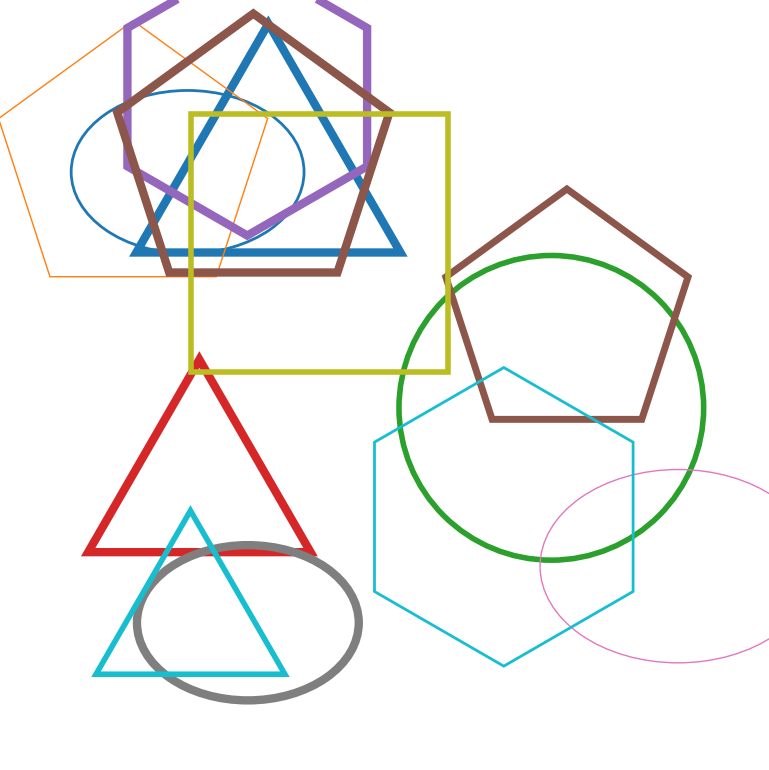[{"shape": "oval", "thickness": 1, "radius": 0.76, "center": [0.244, 0.777]}, {"shape": "triangle", "thickness": 3, "radius": 0.99, "center": [0.349, 0.771]}, {"shape": "pentagon", "thickness": 0.5, "radius": 0.92, "center": [0.173, 0.789]}, {"shape": "circle", "thickness": 2, "radius": 0.99, "center": [0.716, 0.47]}, {"shape": "triangle", "thickness": 3, "radius": 0.83, "center": [0.259, 0.366]}, {"shape": "hexagon", "thickness": 3, "radius": 0.9, "center": [0.321, 0.874]}, {"shape": "pentagon", "thickness": 2.5, "radius": 0.83, "center": [0.736, 0.589]}, {"shape": "pentagon", "thickness": 3, "radius": 0.93, "center": [0.329, 0.796]}, {"shape": "oval", "thickness": 0.5, "radius": 0.9, "center": [0.881, 0.265]}, {"shape": "oval", "thickness": 3, "radius": 0.72, "center": [0.322, 0.191]}, {"shape": "square", "thickness": 2, "radius": 0.84, "center": [0.415, 0.684]}, {"shape": "triangle", "thickness": 2, "radius": 0.71, "center": [0.247, 0.195]}, {"shape": "hexagon", "thickness": 1, "radius": 0.97, "center": [0.654, 0.329]}]